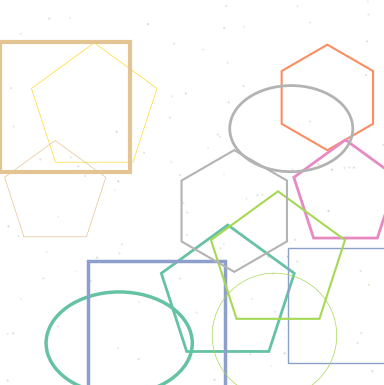[{"shape": "oval", "thickness": 2.5, "radius": 0.95, "center": [0.31, 0.109]}, {"shape": "pentagon", "thickness": 2, "radius": 0.91, "center": [0.592, 0.234]}, {"shape": "hexagon", "thickness": 1.5, "radius": 0.69, "center": [0.85, 0.747]}, {"shape": "square", "thickness": 2.5, "radius": 0.89, "center": [0.406, 0.145]}, {"shape": "square", "thickness": 1, "radius": 0.75, "center": [0.899, 0.206]}, {"shape": "pentagon", "thickness": 2, "radius": 0.7, "center": [0.897, 0.496]}, {"shape": "pentagon", "thickness": 1.5, "radius": 0.92, "center": [0.722, 0.32]}, {"shape": "circle", "thickness": 0.5, "radius": 0.81, "center": [0.713, 0.129]}, {"shape": "pentagon", "thickness": 0.5, "radius": 0.86, "center": [0.245, 0.717]}, {"shape": "square", "thickness": 3, "radius": 0.84, "center": [0.169, 0.723]}, {"shape": "pentagon", "thickness": 0.5, "radius": 0.69, "center": [0.143, 0.497]}, {"shape": "hexagon", "thickness": 1.5, "radius": 0.79, "center": [0.608, 0.452]}, {"shape": "oval", "thickness": 2, "radius": 0.8, "center": [0.757, 0.666]}]